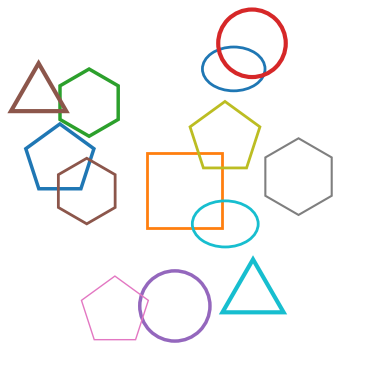[{"shape": "pentagon", "thickness": 2.5, "radius": 0.47, "center": [0.155, 0.585]}, {"shape": "oval", "thickness": 2, "radius": 0.41, "center": [0.607, 0.821]}, {"shape": "square", "thickness": 2, "radius": 0.49, "center": [0.479, 0.504]}, {"shape": "hexagon", "thickness": 2.5, "radius": 0.44, "center": [0.231, 0.733]}, {"shape": "circle", "thickness": 3, "radius": 0.44, "center": [0.655, 0.888]}, {"shape": "circle", "thickness": 2.5, "radius": 0.46, "center": [0.454, 0.205]}, {"shape": "hexagon", "thickness": 2, "radius": 0.43, "center": [0.225, 0.504]}, {"shape": "triangle", "thickness": 3, "radius": 0.41, "center": [0.1, 0.753]}, {"shape": "pentagon", "thickness": 1, "radius": 0.46, "center": [0.298, 0.192]}, {"shape": "hexagon", "thickness": 1.5, "radius": 0.5, "center": [0.775, 0.541]}, {"shape": "pentagon", "thickness": 2, "radius": 0.48, "center": [0.584, 0.641]}, {"shape": "oval", "thickness": 2, "radius": 0.43, "center": [0.585, 0.418]}, {"shape": "triangle", "thickness": 3, "radius": 0.46, "center": [0.657, 0.235]}]